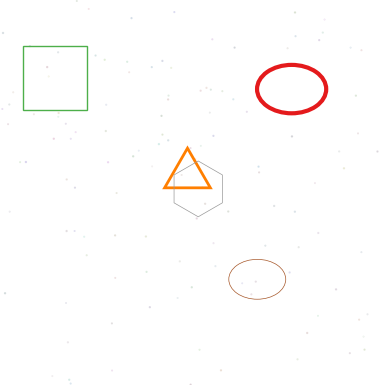[{"shape": "oval", "thickness": 3, "radius": 0.45, "center": [0.757, 0.769]}, {"shape": "square", "thickness": 1, "radius": 0.42, "center": [0.143, 0.797]}, {"shape": "triangle", "thickness": 2, "radius": 0.34, "center": [0.487, 0.546]}, {"shape": "oval", "thickness": 0.5, "radius": 0.37, "center": [0.668, 0.275]}, {"shape": "hexagon", "thickness": 0.5, "radius": 0.36, "center": [0.515, 0.509]}]